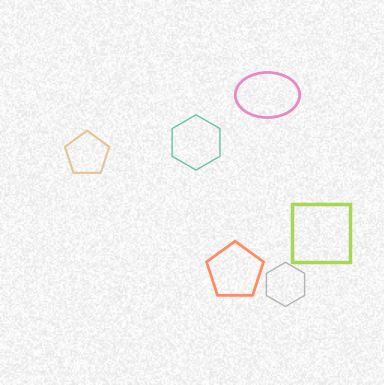[{"shape": "hexagon", "thickness": 1, "radius": 0.36, "center": [0.509, 0.63]}, {"shape": "pentagon", "thickness": 2, "radius": 0.39, "center": [0.611, 0.296]}, {"shape": "oval", "thickness": 2, "radius": 0.42, "center": [0.695, 0.753]}, {"shape": "square", "thickness": 2.5, "radius": 0.38, "center": [0.834, 0.396]}, {"shape": "pentagon", "thickness": 1.5, "radius": 0.3, "center": [0.226, 0.6]}, {"shape": "hexagon", "thickness": 1, "radius": 0.29, "center": [0.742, 0.261]}]